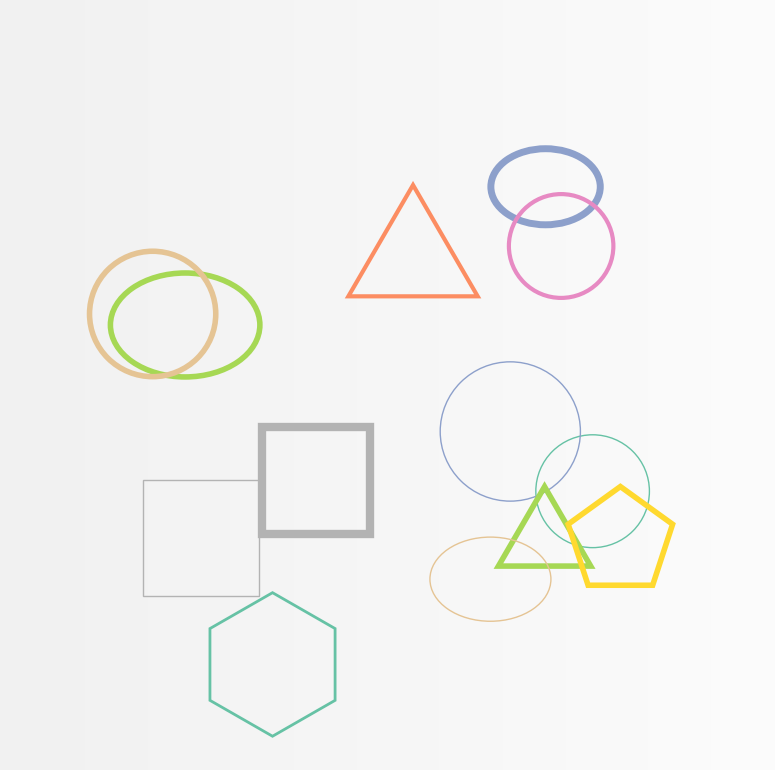[{"shape": "circle", "thickness": 0.5, "radius": 0.37, "center": [0.765, 0.362]}, {"shape": "hexagon", "thickness": 1, "radius": 0.47, "center": [0.352, 0.137]}, {"shape": "triangle", "thickness": 1.5, "radius": 0.48, "center": [0.533, 0.663]}, {"shape": "circle", "thickness": 0.5, "radius": 0.45, "center": [0.658, 0.44]}, {"shape": "oval", "thickness": 2.5, "radius": 0.35, "center": [0.704, 0.757]}, {"shape": "circle", "thickness": 1.5, "radius": 0.34, "center": [0.724, 0.681]}, {"shape": "oval", "thickness": 2, "radius": 0.48, "center": [0.239, 0.578]}, {"shape": "triangle", "thickness": 2, "radius": 0.34, "center": [0.703, 0.299]}, {"shape": "pentagon", "thickness": 2, "radius": 0.35, "center": [0.8, 0.297]}, {"shape": "circle", "thickness": 2, "radius": 0.41, "center": [0.197, 0.592]}, {"shape": "oval", "thickness": 0.5, "radius": 0.39, "center": [0.633, 0.248]}, {"shape": "square", "thickness": 0.5, "radius": 0.37, "center": [0.26, 0.301]}, {"shape": "square", "thickness": 3, "radius": 0.35, "center": [0.408, 0.376]}]